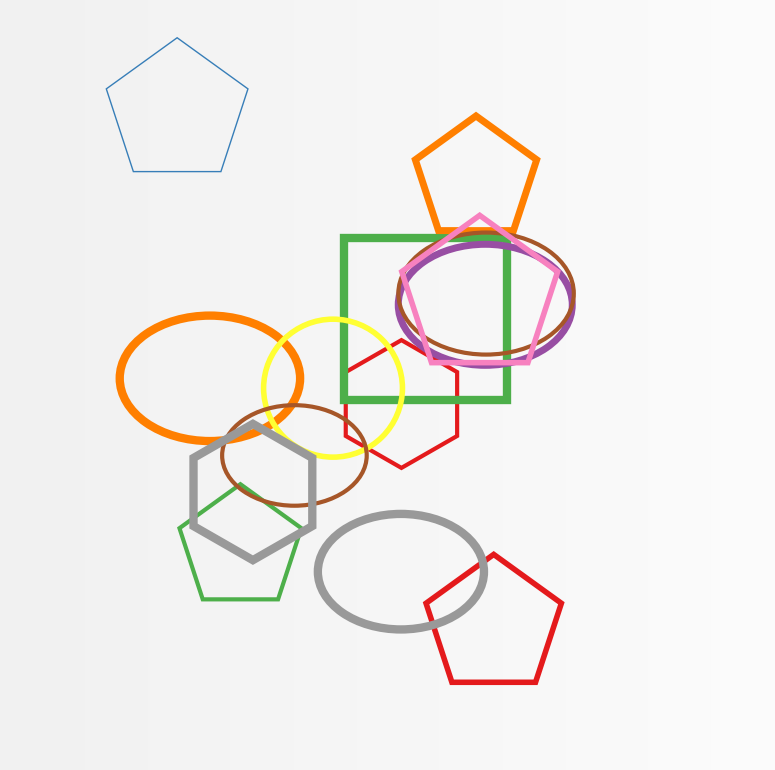[{"shape": "hexagon", "thickness": 1.5, "radius": 0.41, "center": [0.518, 0.475]}, {"shape": "pentagon", "thickness": 2, "radius": 0.46, "center": [0.637, 0.188]}, {"shape": "pentagon", "thickness": 0.5, "radius": 0.48, "center": [0.229, 0.855]}, {"shape": "pentagon", "thickness": 1.5, "radius": 0.41, "center": [0.31, 0.288]}, {"shape": "square", "thickness": 3, "radius": 0.52, "center": [0.549, 0.586]}, {"shape": "oval", "thickness": 2.5, "radius": 0.56, "center": [0.626, 0.604]}, {"shape": "pentagon", "thickness": 2.5, "radius": 0.41, "center": [0.614, 0.767]}, {"shape": "oval", "thickness": 3, "radius": 0.58, "center": [0.271, 0.509]}, {"shape": "circle", "thickness": 2, "radius": 0.45, "center": [0.43, 0.496]}, {"shape": "oval", "thickness": 1.5, "radius": 0.47, "center": [0.38, 0.409]}, {"shape": "oval", "thickness": 1.5, "radius": 0.57, "center": [0.627, 0.619]}, {"shape": "pentagon", "thickness": 2, "radius": 0.53, "center": [0.619, 0.615]}, {"shape": "oval", "thickness": 3, "radius": 0.54, "center": [0.517, 0.258]}, {"shape": "hexagon", "thickness": 3, "radius": 0.44, "center": [0.326, 0.361]}]